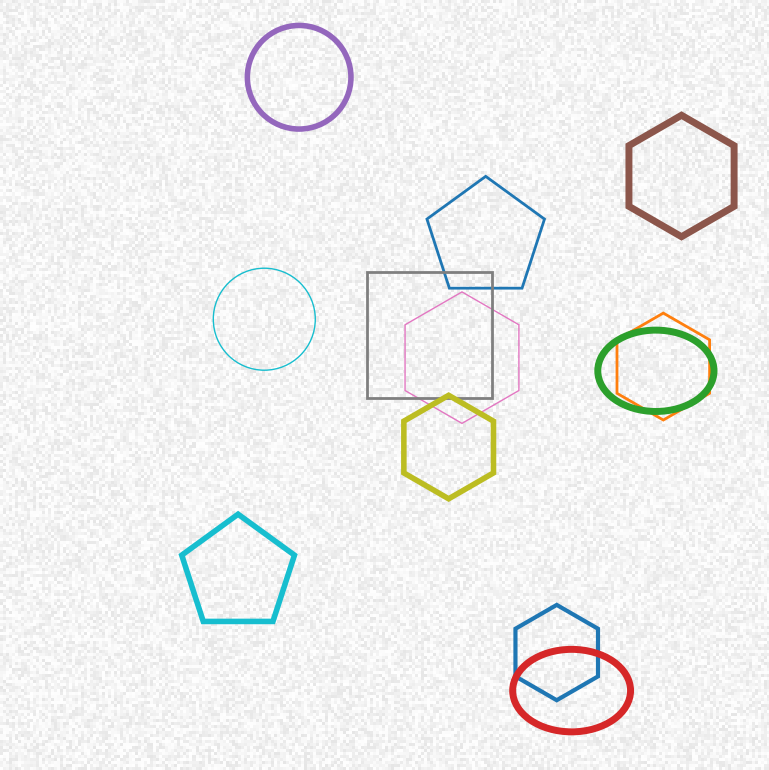[{"shape": "pentagon", "thickness": 1, "radius": 0.4, "center": [0.631, 0.691]}, {"shape": "hexagon", "thickness": 1.5, "radius": 0.31, "center": [0.723, 0.153]}, {"shape": "hexagon", "thickness": 1, "radius": 0.35, "center": [0.861, 0.524]}, {"shape": "oval", "thickness": 2.5, "radius": 0.38, "center": [0.852, 0.518]}, {"shape": "oval", "thickness": 2.5, "radius": 0.38, "center": [0.742, 0.103]}, {"shape": "circle", "thickness": 2, "radius": 0.34, "center": [0.389, 0.9]}, {"shape": "hexagon", "thickness": 2.5, "radius": 0.39, "center": [0.885, 0.771]}, {"shape": "hexagon", "thickness": 0.5, "radius": 0.43, "center": [0.6, 0.536]}, {"shape": "square", "thickness": 1, "radius": 0.41, "center": [0.558, 0.565]}, {"shape": "hexagon", "thickness": 2, "radius": 0.34, "center": [0.583, 0.419]}, {"shape": "pentagon", "thickness": 2, "radius": 0.38, "center": [0.309, 0.255]}, {"shape": "circle", "thickness": 0.5, "radius": 0.33, "center": [0.343, 0.585]}]